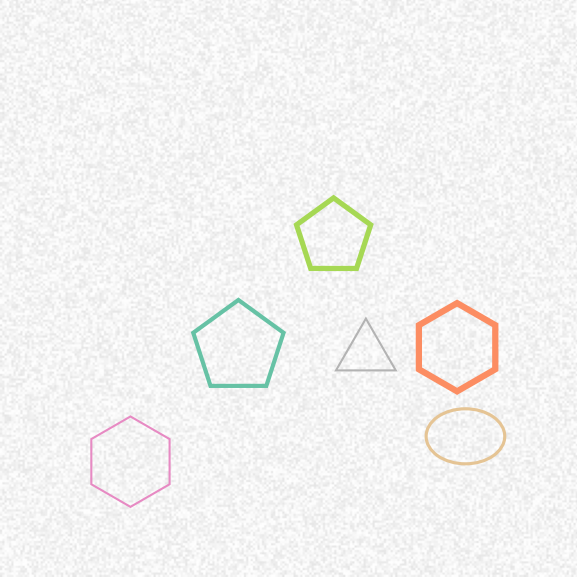[{"shape": "pentagon", "thickness": 2, "radius": 0.41, "center": [0.413, 0.397]}, {"shape": "hexagon", "thickness": 3, "radius": 0.38, "center": [0.791, 0.398]}, {"shape": "hexagon", "thickness": 1, "radius": 0.39, "center": [0.226, 0.2]}, {"shape": "pentagon", "thickness": 2.5, "radius": 0.34, "center": [0.578, 0.589]}, {"shape": "oval", "thickness": 1.5, "radius": 0.34, "center": [0.806, 0.244]}, {"shape": "triangle", "thickness": 1, "radius": 0.3, "center": [0.634, 0.388]}]